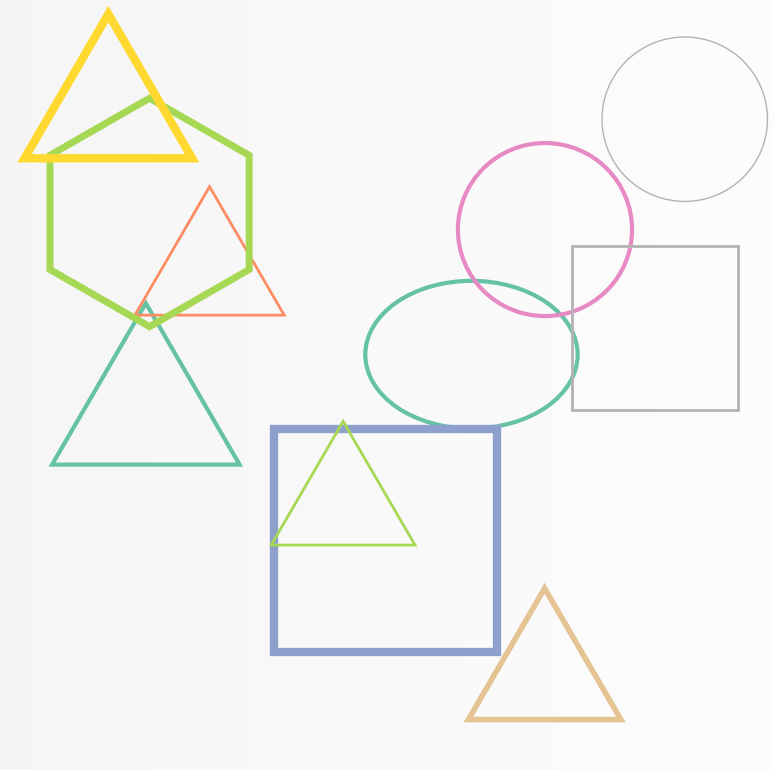[{"shape": "triangle", "thickness": 1.5, "radius": 0.7, "center": [0.188, 0.466]}, {"shape": "oval", "thickness": 1.5, "radius": 0.68, "center": [0.608, 0.539]}, {"shape": "triangle", "thickness": 1, "radius": 0.56, "center": [0.27, 0.646]}, {"shape": "square", "thickness": 3, "radius": 0.72, "center": [0.498, 0.298]}, {"shape": "circle", "thickness": 1.5, "radius": 0.56, "center": [0.703, 0.702]}, {"shape": "hexagon", "thickness": 2.5, "radius": 0.74, "center": [0.193, 0.724]}, {"shape": "triangle", "thickness": 1, "radius": 0.54, "center": [0.443, 0.346]}, {"shape": "triangle", "thickness": 3, "radius": 0.62, "center": [0.14, 0.857]}, {"shape": "triangle", "thickness": 2, "radius": 0.57, "center": [0.703, 0.122]}, {"shape": "square", "thickness": 1, "radius": 0.53, "center": [0.845, 0.574]}, {"shape": "circle", "thickness": 0.5, "radius": 0.53, "center": [0.884, 0.845]}]